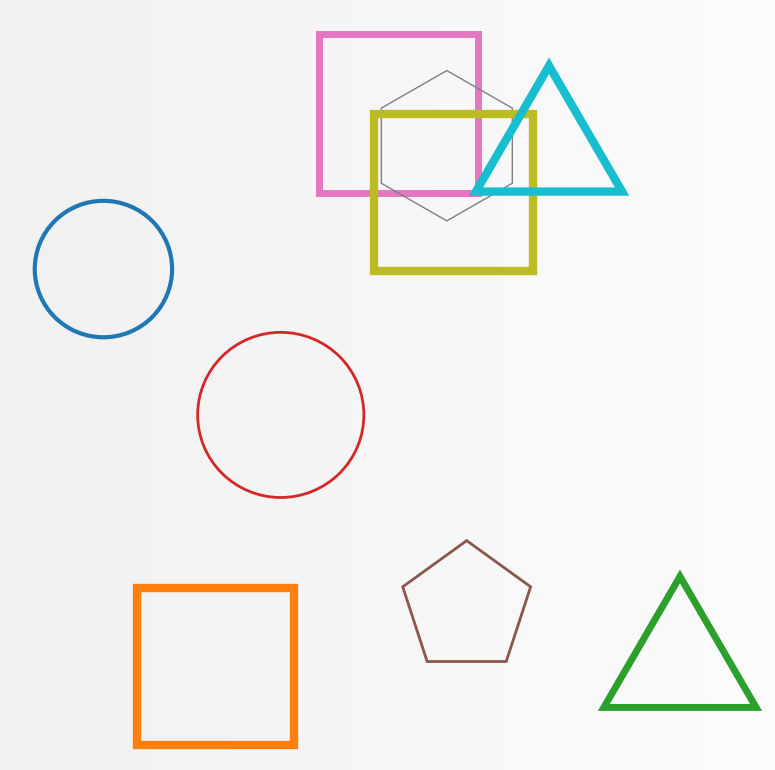[{"shape": "circle", "thickness": 1.5, "radius": 0.44, "center": [0.133, 0.651]}, {"shape": "square", "thickness": 3, "radius": 0.51, "center": [0.278, 0.134]}, {"shape": "triangle", "thickness": 2.5, "radius": 0.57, "center": [0.877, 0.138]}, {"shape": "circle", "thickness": 1, "radius": 0.54, "center": [0.362, 0.461]}, {"shape": "pentagon", "thickness": 1, "radius": 0.43, "center": [0.602, 0.211]}, {"shape": "square", "thickness": 2.5, "radius": 0.51, "center": [0.514, 0.853]}, {"shape": "hexagon", "thickness": 0.5, "radius": 0.49, "center": [0.577, 0.811]}, {"shape": "square", "thickness": 3, "radius": 0.51, "center": [0.585, 0.75]}, {"shape": "triangle", "thickness": 3, "radius": 0.54, "center": [0.708, 0.806]}]